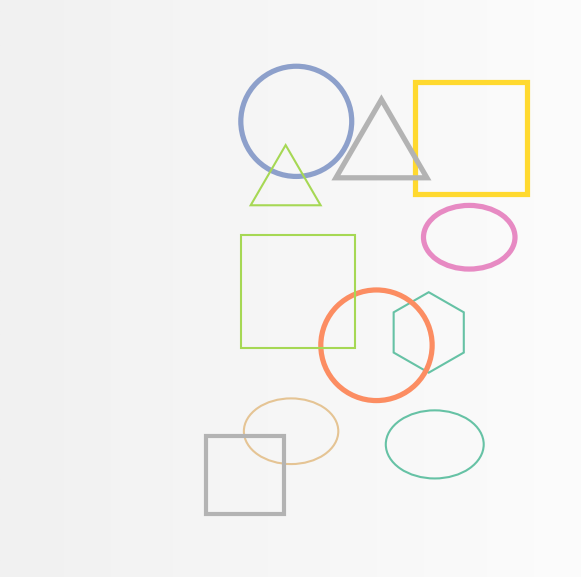[{"shape": "oval", "thickness": 1, "radius": 0.42, "center": [0.748, 0.23]}, {"shape": "hexagon", "thickness": 1, "radius": 0.35, "center": [0.738, 0.423]}, {"shape": "circle", "thickness": 2.5, "radius": 0.48, "center": [0.648, 0.401]}, {"shape": "circle", "thickness": 2.5, "radius": 0.48, "center": [0.51, 0.789]}, {"shape": "oval", "thickness": 2.5, "radius": 0.39, "center": [0.807, 0.588]}, {"shape": "square", "thickness": 1, "radius": 0.49, "center": [0.513, 0.495]}, {"shape": "triangle", "thickness": 1, "radius": 0.35, "center": [0.491, 0.678]}, {"shape": "square", "thickness": 2.5, "radius": 0.48, "center": [0.81, 0.76]}, {"shape": "oval", "thickness": 1, "radius": 0.41, "center": [0.501, 0.252]}, {"shape": "square", "thickness": 2, "radius": 0.34, "center": [0.422, 0.177]}, {"shape": "triangle", "thickness": 2.5, "radius": 0.45, "center": [0.656, 0.736]}]